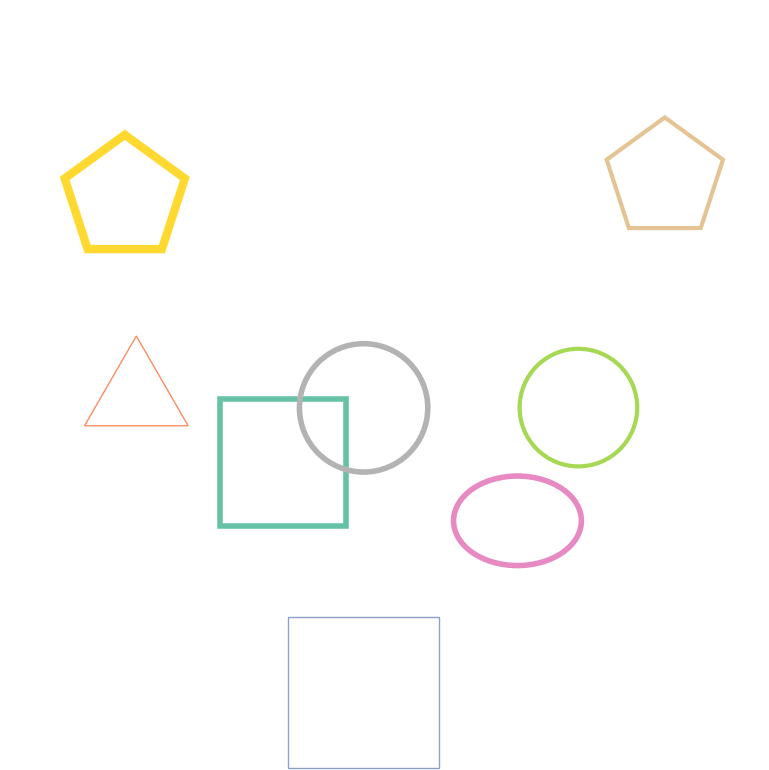[{"shape": "square", "thickness": 2, "radius": 0.41, "center": [0.368, 0.399]}, {"shape": "triangle", "thickness": 0.5, "radius": 0.39, "center": [0.177, 0.486]}, {"shape": "square", "thickness": 0.5, "radius": 0.49, "center": [0.472, 0.101]}, {"shape": "oval", "thickness": 2, "radius": 0.42, "center": [0.672, 0.324]}, {"shape": "circle", "thickness": 1.5, "radius": 0.38, "center": [0.751, 0.471]}, {"shape": "pentagon", "thickness": 3, "radius": 0.41, "center": [0.162, 0.743]}, {"shape": "pentagon", "thickness": 1.5, "radius": 0.4, "center": [0.863, 0.768]}, {"shape": "circle", "thickness": 2, "radius": 0.42, "center": [0.472, 0.47]}]